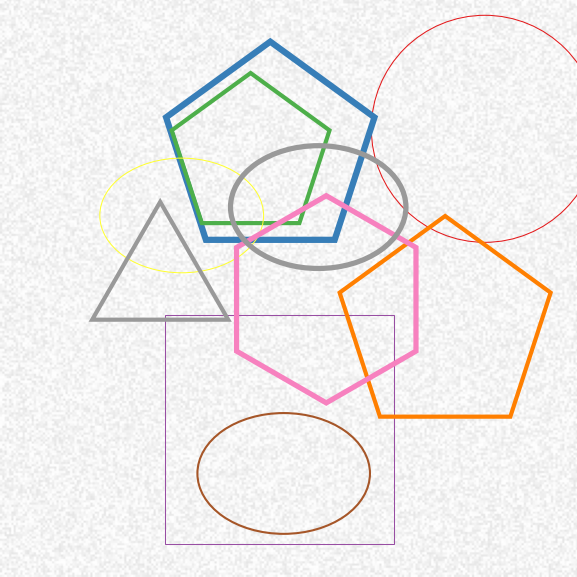[{"shape": "circle", "thickness": 0.5, "radius": 0.98, "center": [0.84, 0.776]}, {"shape": "pentagon", "thickness": 3, "radius": 0.95, "center": [0.468, 0.737]}, {"shape": "pentagon", "thickness": 2, "radius": 0.72, "center": [0.434, 0.729]}, {"shape": "square", "thickness": 0.5, "radius": 0.99, "center": [0.484, 0.255]}, {"shape": "pentagon", "thickness": 2, "radius": 0.96, "center": [0.771, 0.433]}, {"shape": "oval", "thickness": 0.5, "radius": 0.71, "center": [0.315, 0.626]}, {"shape": "oval", "thickness": 1, "radius": 0.75, "center": [0.491, 0.179]}, {"shape": "hexagon", "thickness": 2.5, "radius": 0.9, "center": [0.565, 0.481]}, {"shape": "triangle", "thickness": 2, "radius": 0.68, "center": [0.277, 0.514]}, {"shape": "oval", "thickness": 2.5, "radius": 0.76, "center": [0.551, 0.641]}]